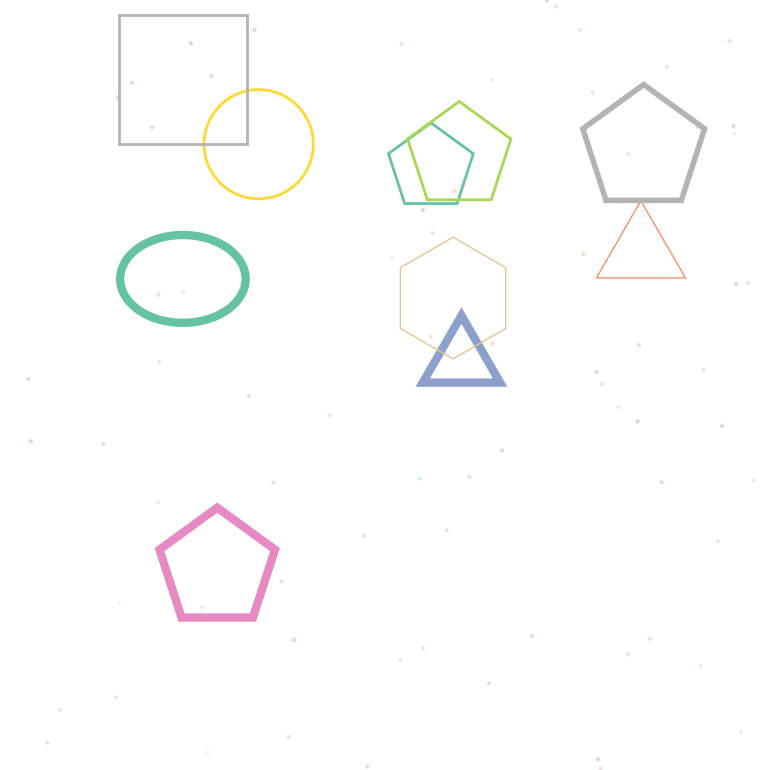[{"shape": "oval", "thickness": 3, "radius": 0.41, "center": [0.238, 0.638]}, {"shape": "pentagon", "thickness": 1, "radius": 0.29, "center": [0.56, 0.783]}, {"shape": "triangle", "thickness": 0.5, "radius": 0.33, "center": [0.832, 0.672]}, {"shape": "triangle", "thickness": 3, "radius": 0.29, "center": [0.599, 0.532]}, {"shape": "pentagon", "thickness": 3, "radius": 0.39, "center": [0.282, 0.262]}, {"shape": "pentagon", "thickness": 1, "radius": 0.35, "center": [0.596, 0.798]}, {"shape": "circle", "thickness": 1, "radius": 0.35, "center": [0.336, 0.813]}, {"shape": "hexagon", "thickness": 0.5, "radius": 0.39, "center": [0.588, 0.613]}, {"shape": "square", "thickness": 1, "radius": 0.42, "center": [0.238, 0.897]}, {"shape": "pentagon", "thickness": 2, "radius": 0.42, "center": [0.836, 0.807]}]